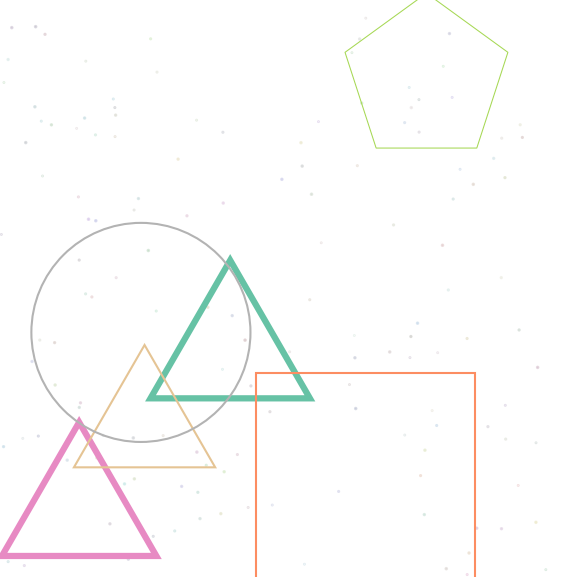[{"shape": "triangle", "thickness": 3, "radius": 0.8, "center": [0.399, 0.389]}, {"shape": "square", "thickness": 1, "radius": 0.95, "center": [0.633, 0.164]}, {"shape": "triangle", "thickness": 3, "radius": 0.77, "center": [0.137, 0.114]}, {"shape": "pentagon", "thickness": 0.5, "radius": 0.74, "center": [0.738, 0.863]}, {"shape": "triangle", "thickness": 1, "radius": 0.71, "center": [0.25, 0.261]}, {"shape": "circle", "thickness": 1, "radius": 0.95, "center": [0.244, 0.424]}]